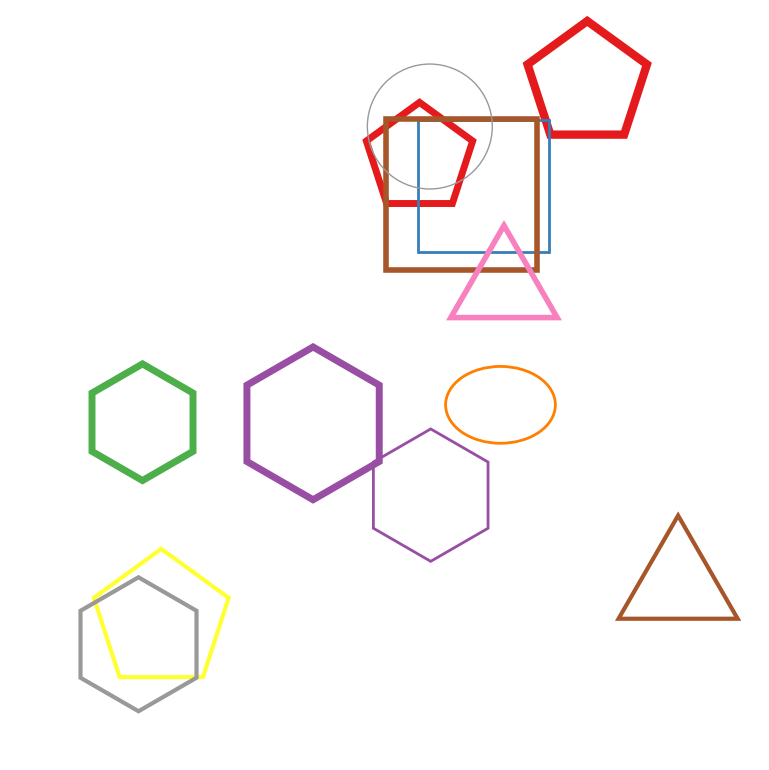[{"shape": "pentagon", "thickness": 3, "radius": 0.41, "center": [0.763, 0.891]}, {"shape": "pentagon", "thickness": 2.5, "radius": 0.36, "center": [0.545, 0.794]}, {"shape": "square", "thickness": 1, "radius": 0.43, "center": [0.628, 0.759]}, {"shape": "hexagon", "thickness": 2.5, "radius": 0.38, "center": [0.185, 0.452]}, {"shape": "hexagon", "thickness": 2.5, "radius": 0.5, "center": [0.407, 0.45]}, {"shape": "hexagon", "thickness": 1, "radius": 0.43, "center": [0.559, 0.357]}, {"shape": "oval", "thickness": 1, "radius": 0.36, "center": [0.65, 0.474]}, {"shape": "pentagon", "thickness": 1.5, "radius": 0.46, "center": [0.209, 0.195]}, {"shape": "square", "thickness": 2, "radius": 0.49, "center": [0.599, 0.747]}, {"shape": "triangle", "thickness": 1.5, "radius": 0.45, "center": [0.881, 0.241]}, {"shape": "triangle", "thickness": 2, "radius": 0.4, "center": [0.655, 0.627]}, {"shape": "hexagon", "thickness": 1.5, "radius": 0.43, "center": [0.18, 0.163]}, {"shape": "circle", "thickness": 0.5, "radius": 0.41, "center": [0.558, 0.836]}]